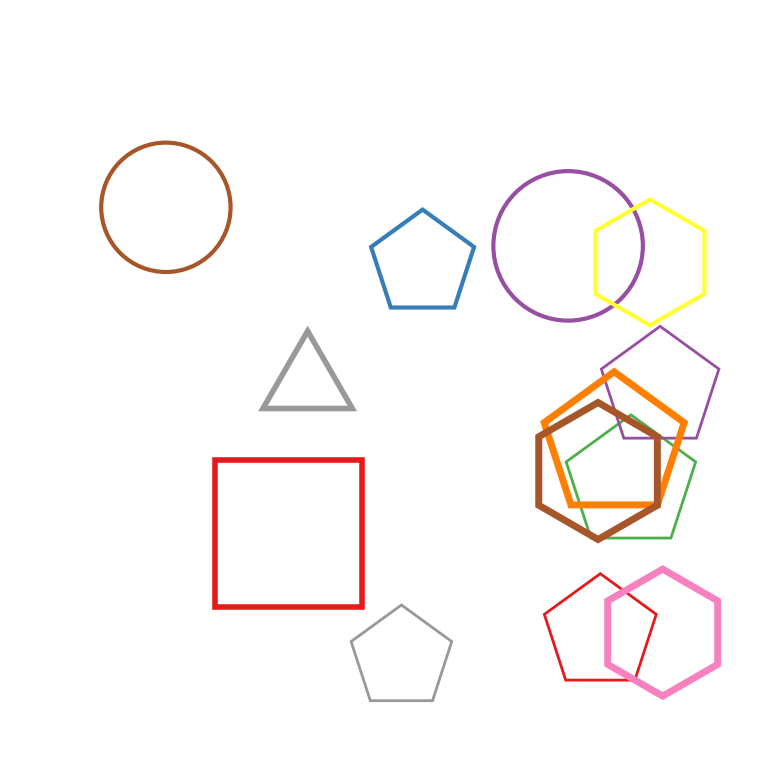[{"shape": "pentagon", "thickness": 1, "radius": 0.38, "center": [0.78, 0.179]}, {"shape": "square", "thickness": 2, "radius": 0.48, "center": [0.374, 0.307]}, {"shape": "pentagon", "thickness": 1.5, "radius": 0.35, "center": [0.549, 0.658]}, {"shape": "pentagon", "thickness": 1, "radius": 0.44, "center": [0.819, 0.373]}, {"shape": "circle", "thickness": 1.5, "radius": 0.49, "center": [0.738, 0.681]}, {"shape": "pentagon", "thickness": 1, "radius": 0.4, "center": [0.857, 0.496]}, {"shape": "pentagon", "thickness": 2.5, "radius": 0.48, "center": [0.798, 0.422]}, {"shape": "hexagon", "thickness": 1.5, "radius": 0.41, "center": [0.844, 0.659]}, {"shape": "hexagon", "thickness": 2.5, "radius": 0.44, "center": [0.777, 0.388]}, {"shape": "circle", "thickness": 1.5, "radius": 0.42, "center": [0.215, 0.731]}, {"shape": "hexagon", "thickness": 2.5, "radius": 0.41, "center": [0.861, 0.178]}, {"shape": "pentagon", "thickness": 1, "radius": 0.34, "center": [0.521, 0.146]}, {"shape": "triangle", "thickness": 2, "radius": 0.34, "center": [0.4, 0.503]}]